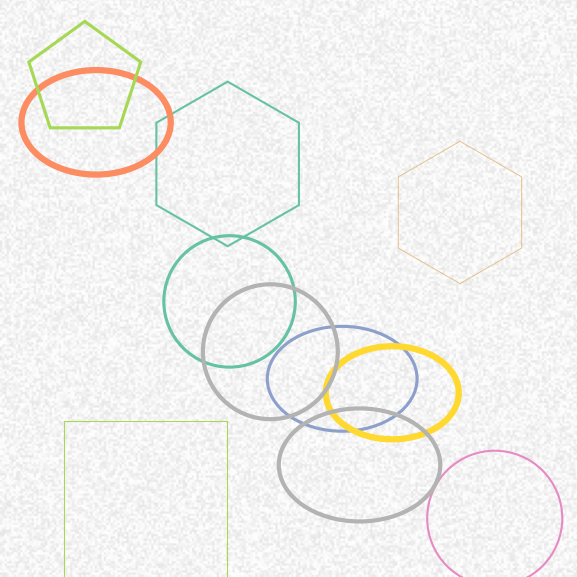[{"shape": "circle", "thickness": 1.5, "radius": 0.57, "center": [0.398, 0.477]}, {"shape": "hexagon", "thickness": 1, "radius": 0.71, "center": [0.394, 0.715]}, {"shape": "oval", "thickness": 3, "radius": 0.65, "center": [0.166, 0.787]}, {"shape": "oval", "thickness": 1.5, "radius": 0.65, "center": [0.593, 0.343]}, {"shape": "circle", "thickness": 1, "radius": 0.58, "center": [0.857, 0.102]}, {"shape": "square", "thickness": 0.5, "radius": 0.71, "center": [0.252, 0.129]}, {"shape": "pentagon", "thickness": 1.5, "radius": 0.51, "center": [0.147, 0.86]}, {"shape": "oval", "thickness": 3, "radius": 0.58, "center": [0.679, 0.319]}, {"shape": "hexagon", "thickness": 0.5, "radius": 0.62, "center": [0.796, 0.631]}, {"shape": "circle", "thickness": 2, "radius": 0.58, "center": [0.468, 0.39]}, {"shape": "oval", "thickness": 2, "radius": 0.7, "center": [0.623, 0.194]}]